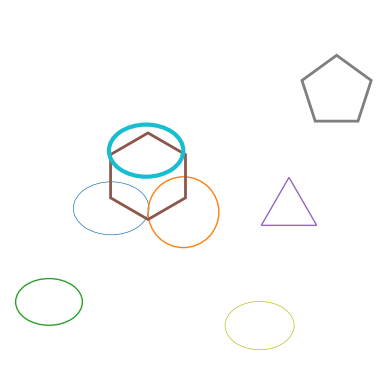[{"shape": "oval", "thickness": 0.5, "radius": 0.49, "center": [0.289, 0.459]}, {"shape": "circle", "thickness": 1, "radius": 0.46, "center": [0.477, 0.449]}, {"shape": "oval", "thickness": 1, "radius": 0.43, "center": [0.127, 0.216]}, {"shape": "triangle", "thickness": 1, "radius": 0.42, "center": [0.751, 0.456]}, {"shape": "hexagon", "thickness": 2, "radius": 0.56, "center": [0.384, 0.542]}, {"shape": "pentagon", "thickness": 2, "radius": 0.47, "center": [0.874, 0.762]}, {"shape": "oval", "thickness": 0.5, "radius": 0.45, "center": [0.674, 0.154]}, {"shape": "oval", "thickness": 3, "radius": 0.48, "center": [0.38, 0.609]}]